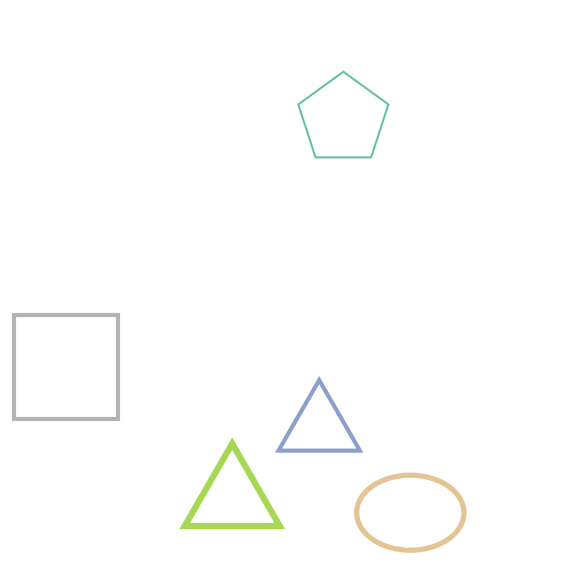[{"shape": "pentagon", "thickness": 1, "radius": 0.41, "center": [0.595, 0.793]}, {"shape": "triangle", "thickness": 2, "radius": 0.41, "center": [0.553, 0.26]}, {"shape": "triangle", "thickness": 3, "radius": 0.48, "center": [0.402, 0.136]}, {"shape": "oval", "thickness": 2.5, "radius": 0.46, "center": [0.71, 0.111]}, {"shape": "square", "thickness": 2, "radius": 0.45, "center": [0.114, 0.364]}]